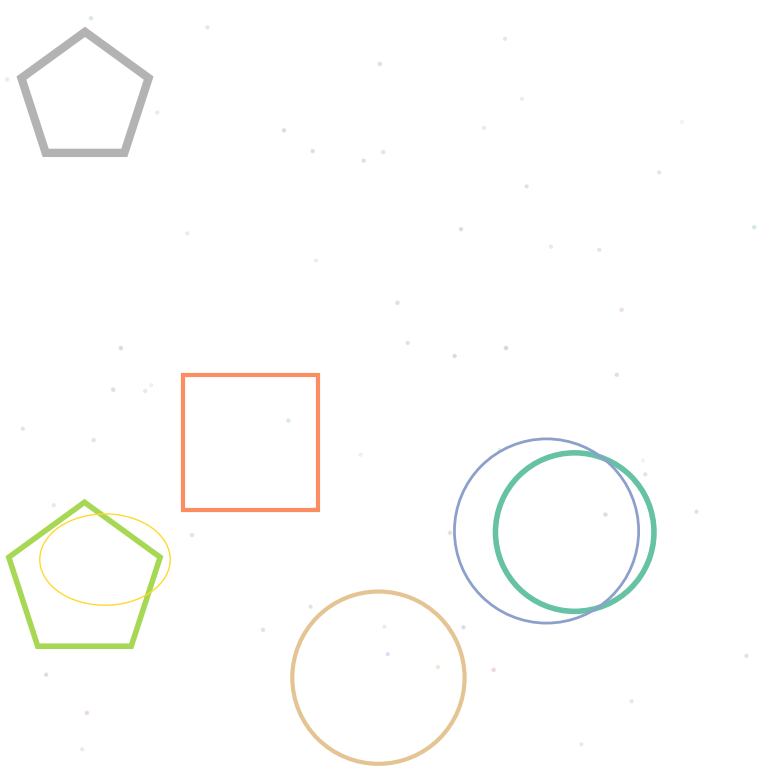[{"shape": "circle", "thickness": 2, "radius": 0.51, "center": [0.746, 0.309]}, {"shape": "square", "thickness": 1.5, "radius": 0.44, "center": [0.326, 0.426]}, {"shape": "circle", "thickness": 1, "radius": 0.6, "center": [0.71, 0.31]}, {"shape": "pentagon", "thickness": 2, "radius": 0.52, "center": [0.11, 0.244]}, {"shape": "oval", "thickness": 0.5, "radius": 0.42, "center": [0.136, 0.273]}, {"shape": "circle", "thickness": 1.5, "radius": 0.56, "center": [0.491, 0.12]}, {"shape": "pentagon", "thickness": 3, "radius": 0.43, "center": [0.11, 0.872]}]